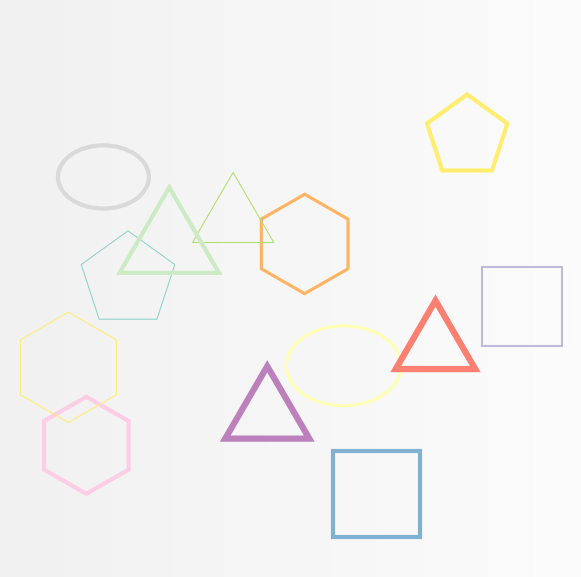[{"shape": "pentagon", "thickness": 0.5, "radius": 0.42, "center": [0.22, 0.515]}, {"shape": "oval", "thickness": 1.5, "radius": 0.49, "center": [0.591, 0.366]}, {"shape": "square", "thickness": 1, "radius": 0.35, "center": [0.898, 0.468]}, {"shape": "triangle", "thickness": 3, "radius": 0.4, "center": [0.749, 0.4]}, {"shape": "square", "thickness": 2, "radius": 0.37, "center": [0.647, 0.144]}, {"shape": "hexagon", "thickness": 1.5, "radius": 0.43, "center": [0.524, 0.577]}, {"shape": "triangle", "thickness": 0.5, "radius": 0.4, "center": [0.401, 0.62]}, {"shape": "hexagon", "thickness": 2, "radius": 0.42, "center": [0.149, 0.228]}, {"shape": "oval", "thickness": 2, "radius": 0.39, "center": [0.178, 0.693]}, {"shape": "triangle", "thickness": 3, "radius": 0.42, "center": [0.46, 0.281]}, {"shape": "triangle", "thickness": 2, "radius": 0.49, "center": [0.291, 0.576]}, {"shape": "pentagon", "thickness": 2, "radius": 0.36, "center": [0.804, 0.763]}, {"shape": "hexagon", "thickness": 0.5, "radius": 0.48, "center": [0.118, 0.363]}]